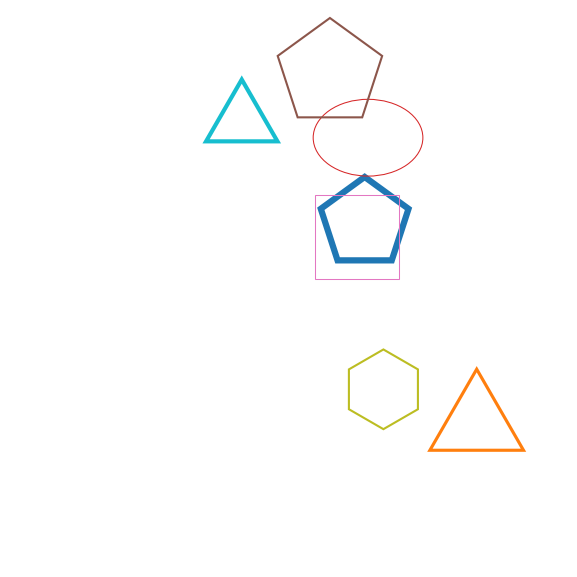[{"shape": "pentagon", "thickness": 3, "radius": 0.4, "center": [0.631, 0.613]}, {"shape": "triangle", "thickness": 1.5, "radius": 0.47, "center": [0.825, 0.266]}, {"shape": "oval", "thickness": 0.5, "radius": 0.47, "center": [0.637, 0.761]}, {"shape": "pentagon", "thickness": 1, "radius": 0.48, "center": [0.571, 0.873]}, {"shape": "square", "thickness": 0.5, "radius": 0.36, "center": [0.618, 0.589]}, {"shape": "hexagon", "thickness": 1, "radius": 0.34, "center": [0.664, 0.325]}, {"shape": "triangle", "thickness": 2, "radius": 0.36, "center": [0.419, 0.79]}]